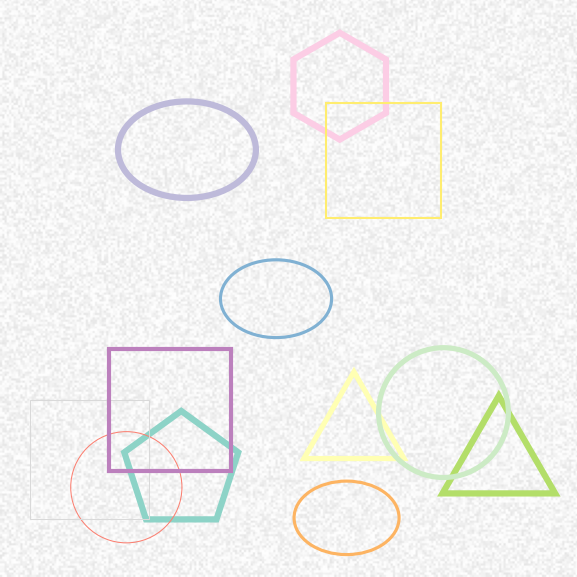[{"shape": "pentagon", "thickness": 3, "radius": 0.52, "center": [0.314, 0.184]}, {"shape": "triangle", "thickness": 2.5, "radius": 0.5, "center": [0.613, 0.255]}, {"shape": "oval", "thickness": 3, "radius": 0.6, "center": [0.324, 0.74]}, {"shape": "circle", "thickness": 0.5, "radius": 0.48, "center": [0.219, 0.155]}, {"shape": "oval", "thickness": 1.5, "radius": 0.48, "center": [0.478, 0.482]}, {"shape": "oval", "thickness": 1.5, "radius": 0.45, "center": [0.6, 0.102]}, {"shape": "triangle", "thickness": 3, "radius": 0.56, "center": [0.864, 0.201]}, {"shape": "hexagon", "thickness": 3, "radius": 0.46, "center": [0.588, 0.85]}, {"shape": "square", "thickness": 0.5, "radius": 0.51, "center": [0.155, 0.204]}, {"shape": "square", "thickness": 2, "radius": 0.53, "center": [0.295, 0.289]}, {"shape": "circle", "thickness": 2.5, "radius": 0.56, "center": [0.768, 0.285]}, {"shape": "square", "thickness": 1, "radius": 0.5, "center": [0.664, 0.722]}]